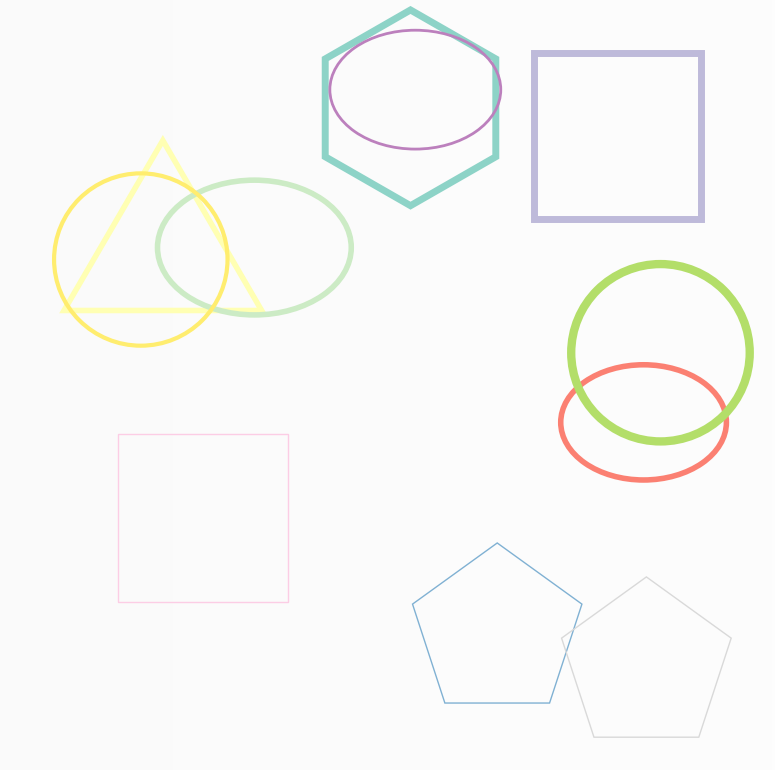[{"shape": "hexagon", "thickness": 2.5, "radius": 0.64, "center": [0.53, 0.86]}, {"shape": "triangle", "thickness": 2, "radius": 0.74, "center": [0.21, 0.67]}, {"shape": "square", "thickness": 2.5, "radius": 0.54, "center": [0.797, 0.823]}, {"shape": "oval", "thickness": 2, "radius": 0.53, "center": [0.83, 0.451]}, {"shape": "pentagon", "thickness": 0.5, "radius": 0.57, "center": [0.642, 0.18]}, {"shape": "circle", "thickness": 3, "radius": 0.58, "center": [0.852, 0.542]}, {"shape": "square", "thickness": 0.5, "radius": 0.55, "center": [0.262, 0.327]}, {"shape": "pentagon", "thickness": 0.5, "radius": 0.58, "center": [0.834, 0.136]}, {"shape": "oval", "thickness": 1, "radius": 0.55, "center": [0.536, 0.884]}, {"shape": "oval", "thickness": 2, "radius": 0.63, "center": [0.328, 0.679]}, {"shape": "circle", "thickness": 1.5, "radius": 0.56, "center": [0.182, 0.663]}]